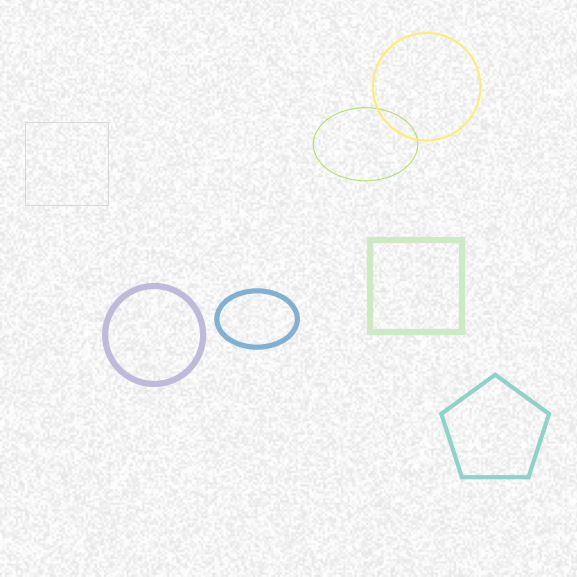[{"shape": "pentagon", "thickness": 2, "radius": 0.49, "center": [0.857, 0.252]}, {"shape": "circle", "thickness": 3, "radius": 0.42, "center": [0.267, 0.419]}, {"shape": "oval", "thickness": 2.5, "radius": 0.35, "center": [0.445, 0.447]}, {"shape": "oval", "thickness": 0.5, "radius": 0.45, "center": [0.633, 0.749]}, {"shape": "square", "thickness": 0.5, "radius": 0.36, "center": [0.116, 0.716]}, {"shape": "square", "thickness": 3, "radius": 0.4, "center": [0.72, 0.504]}, {"shape": "circle", "thickness": 1, "radius": 0.47, "center": [0.739, 0.849]}]